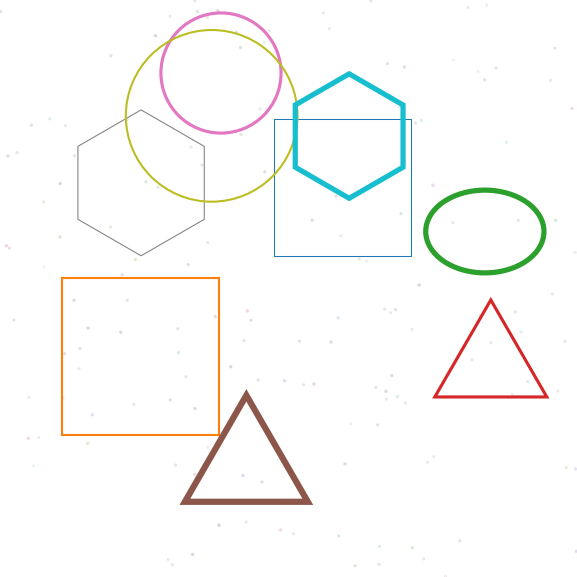[{"shape": "square", "thickness": 0.5, "radius": 0.59, "center": [0.593, 0.675]}, {"shape": "square", "thickness": 1, "radius": 0.68, "center": [0.244, 0.382]}, {"shape": "oval", "thickness": 2.5, "radius": 0.51, "center": [0.84, 0.598]}, {"shape": "triangle", "thickness": 1.5, "radius": 0.56, "center": [0.85, 0.368]}, {"shape": "triangle", "thickness": 3, "radius": 0.61, "center": [0.427, 0.192]}, {"shape": "circle", "thickness": 1.5, "radius": 0.52, "center": [0.383, 0.873]}, {"shape": "hexagon", "thickness": 0.5, "radius": 0.63, "center": [0.244, 0.683]}, {"shape": "circle", "thickness": 1, "radius": 0.74, "center": [0.367, 0.799]}, {"shape": "hexagon", "thickness": 2.5, "radius": 0.54, "center": [0.605, 0.763]}]